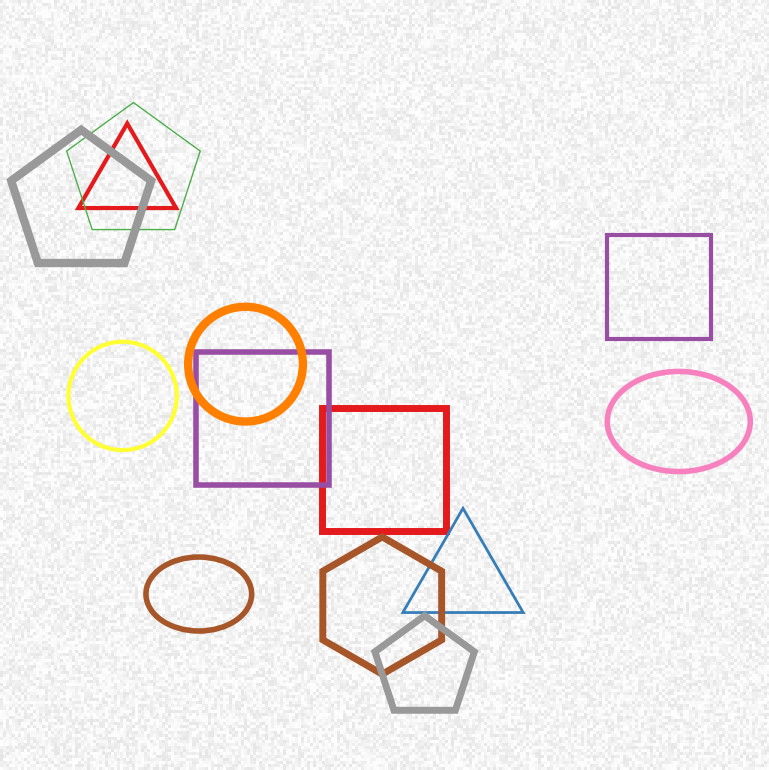[{"shape": "triangle", "thickness": 1.5, "radius": 0.37, "center": [0.165, 0.766]}, {"shape": "square", "thickness": 2.5, "radius": 0.4, "center": [0.499, 0.39]}, {"shape": "triangle", "thickness": 1, "radius": 0.45, "center": [0.601, 0.25]}, {"shape": "pentagon", "thickness": 0.5, "radius": 0.46, "center": [0.173, 0.776]}, {"shape": "square", "thickness": 2, "radius": 0.43, "center": [0.341, 0.456]}, {"shape": "square", "thickness": 1.5, "radius": 0.34, "center": [0.856, 0.627]}, {"shape": "circle", "thickness": 3, "radius": 0.37, "center": [0.319, 0.527]}, {"shape": "circle", "thickness": 1.5, "radius": 0.35, "center": [0.159, 0.486]}, {"shape": "hexagon", "thickness": 2.5, "radius": 0.45, "center": [0.496, 0.214]}, {"shape": "oval", "thickness": 2, "radius": 0.34, "center": [0.258, 0.229]}, {"shape": "oval", "thickness": 2, "radius": 0.46, "center": [0.882, 0.453]}, {"shape": "pentagon", "thickness": 2.5, "radius": 0.34, "center": [0.552, 0.133]}, {"shape": "pentagon", "thickness": 3, "radius": 0.48, "center": [0.105, 0.736]}]